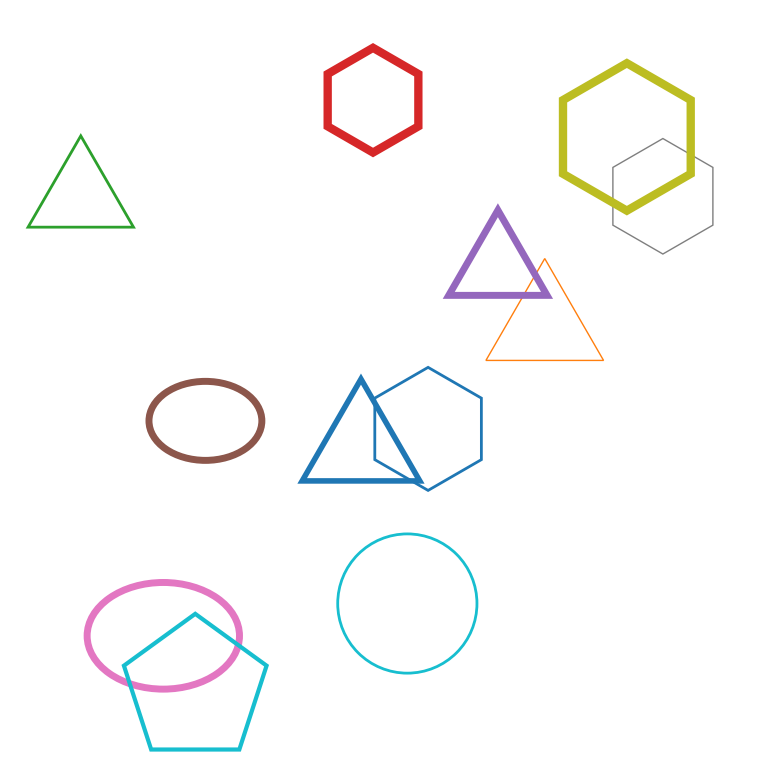[{"shape": "hexagon", "thickness": 1, "radius": 0.4, "center": [0.556, 0.443]}, {"shape": "triangle", "thickness": 2, "radius": 0.44, "center": [0.469, 0.42]}, {"shape": "triangle", "thickness": 0.5, "radius": 0.44, "center": [0.707, 0.576]}, {"shape": "triangle", "thickness": 1, "radius": 0.4, "center": [0.105, 0.745]}, {"shape": "hexagon", "thickness": 3, "radius": 0.34, "center": [0.484, 0.87]}, {"shape": "triangle", "thickness": 2.5, "radius": 0.37, "center": [0.647, 0.653]}, {"shape": "oval", "thickness": 2.5, "radius": 0.37, "center": [0.267, 0.453]}, {"shape": "oval", "thickness": 2.5, "radius": 0.49, "center": [0.212, 0.174]}, {"shape": "hexagon", "thickness": 0.5, "radius": 0.37, "center": [0.861, 0.745]}, {"shape": "hexagon", "thickness": 3, "radius": 0.48, "center": [0.814, 0.822]}, {"shape": "circle", "thickness": 1, "radius": 0.45, "center": [0.529, 0.216]}, {"shape": "pentagon", "thickness": 1.5, "radius": 0.49, "center": [0.254, 0.105]}]